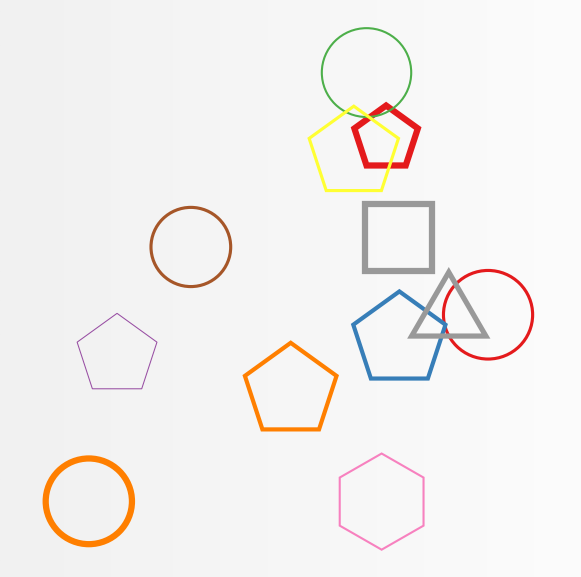[{"shape": "pentagon", "thickness": 3, "radius": 0.29, "center": [0.664, 0.759]}, {"shape": "circle", "thickness": 1.5, "radius": 0.38, "center": [0.84, 0.454]}, {"shape": "pentagon", "thickness": 2, "radius": 0.42, "center": [0.687, 0.411]}, {"shape": "circle", "thickness": 1, "radius": 0.38, "center": [0.631, 0.873]}, {"shape": "pentagon", "thickness": 0.5, "radius": 0.36, "center": [0.201, 0.384]}, {"shape": "pentagon", "thickness": 2, "radius": 0.41, "center": [0.5, 0.323]}, {"shape": "circle", "thickness": 3, "radius": 0.37, "center": [0.153, 0.131]}, {"shape": "pentagon", "thickness": 1.5, "radius": 0.4, "center": [0.609, 0.734]}, {"shape": "circle", "thickness": 1.5, "radius": 0.34, "center": [0.328, 0.571]}, {"shape": "hexagon", "thickness": 1, "radius": 0.42, "center": [0.657, 0.131]}, {"shape": "triangle", "thickness": 2.5, "radius": 0.37, "center": [0.772, 0.454]}, {"shape": "square", "thickness": 3, "radius": 0.29, "center": [0.686, 0.588]}]